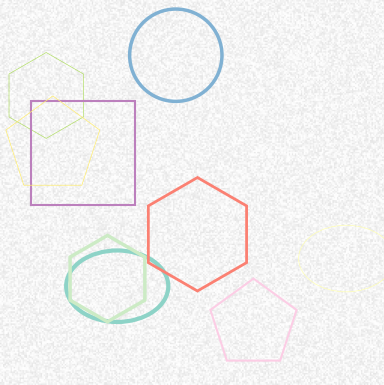[{"shape": "oval", "thickness": 3, "radius": 0.66, "center": [0.304, 0.257]}, {"shape": "oval", "thickness": 0.5, "radius": 0.62, "center": [0.899, 0.328]}, {"shape": "hexagon", "thickness": 2, "radius": 0.74, "center": [0.513, 0.392]}, {"shape": "circle", "thickness": 2.5, "radius": 0.6, "center": [0.457, 0.857]}, {"shape": "hexagon", "thickness": 0.5, "radius": 0.56, "center": [0.12, 0.752]}, {"shape": "pentagon", "thickness": 1.5, "radius": 0.59, "center": [0.658, 0.159]}, {"shape": "square", "thickness": 1.5, "radius": 0.68, "center": [0.215, 0.603]}, {"shape": "hexagon", "thickness": 2.5, "radius": 0.56, "center": [0.279, 0.276]}, {"shape": "pentagon", "thickness": 0.5, "radius": 0.64, "center": [0.137, 0.623]}]